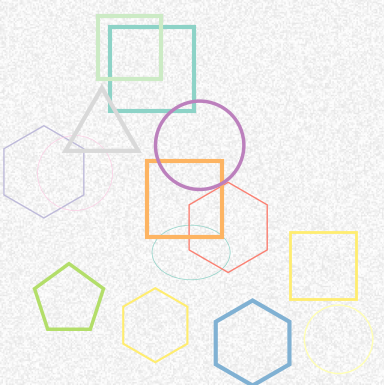[{"shape": "oval", "thickness": 0.5, "radius": 0.51, "center": [0.496, 0.344]}, {"shape": "square", "thickness": 3, "radius": 0.54, "center": [0.395, 0.82]}, {"shape": "circle", "thickness": 1, "radius": 0.44, "center": [0.88, 0.119]}, {"shape": "hexagon", "thickness": 1, "radius": 0.6, "center": [0.114, 0.554]}, {"shape": "hexagon", "thickness": 1, "radius": 0.59, "center": [0.593, 0.409]}, {"shape": "hexagon", "thickness": 3, "radius": 0.55, "center": [0.656, 0.109]}, {"shape": "square", "thickness": 3, "radius": 0.49, "center": [0.479, 0.483]}, {"shape": "pentagon", "thickness": 2.5, "radius": 0.47, "center": [0.179, 0.221]}, {"shape": "circle", "thickness": 0.5, "radius": 0.49, "center": [0.195, 0.551]}, {"shape": "triangle", "thickness": 3, "radius": 0.55, "center": [0.265, 0.663]}, {"shape": "circle", "thickness": 2.5, "radius": 0.57, "center": [0.519, 0.623]}, {"shape": "square", "thickness": 3, "radius": 0.41, "center": [0.337, 0.877]}, {"shape": "hexagon", "thickness": 1.5, "radius": 0.48, "center": [0.403, 0.155]}, {"shape": "square", "thickness": 2, "radius": 0.43, "center": [0.839, 0.309]}]